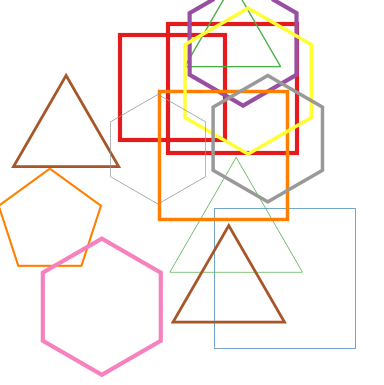[{"shape": "square", "thickness": 3, "radius": 0.68, "center": [0.448, 0.774]}, {"shape": "square", "thickness": 3, "radius": 0.84, "center": [0.605, 0.769]}, {"shape": "square", "thickness": 0.5, "radius": 0.91, "center": [0.74, 0.278]}, {"shape": "triangle", "thickness": 0.5, "radius": 0.99, "center": [0.613, 0.392]}, {"shape": "triangle", "thickness": 1, "radius": 0.72, "center": [0.604, 0.899]}, {"shape": "hexagon", "thickness": 3, "radius": 0.8, "center": [0.631, 0.886]}, {"shape": "pentagon", "thickness": 1.5, "radius": 0.7, "center": [0.129, 0.422]}, {"shape": "square", "thickness": 2.5, "radius": 0.83, "center": [0.579, 0.598]}, {"shape": "hexagon", "thickness": 2.5, "radius": 0.95, "center": [0.645, 0.789]}, {"shape": "triangle", "thickness": 2, "radius": 0.84, "center": [0.594, 0.247]}, {"shape": "triangle", "thickness": 2, "radius": 0.79, "center": [0.172, 0.646]}, {"shape": "hexagon", "thickness": 3, "radius": 0.88, "center": [0.264, 0.203]}, {"shape": "hexagon", "thickness": 2.5, "radius": 0.82, "center": [0.696, 0.64]}, {"shape": "hexagon", "thickness": 0.5, "radius": 0.71, "center": [0.41, 0.612]}]